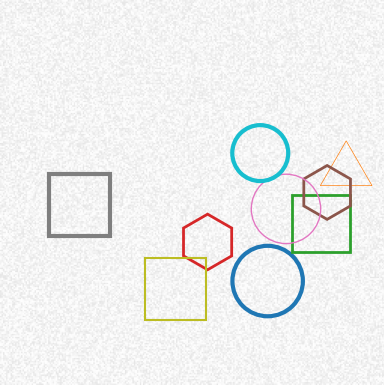[{"shape": "circle", "thickness": 3, "radius": 0.46, "center": [0.695, 0.27]}, {"shape": "triangle", "thickness": 0.5, "radius": 0.39, "center": [0.899, 0.557]}, {"shape": "square", "thickness": 2, "radius": 0.38, "center": [0.834, 0.42]}, {"shape": "hexagon", "thickness": 2, "radius": 0.36, "center": [0.539, 0.371]}, {"shape": "hexagon", "thickness": 2, "radius": 0.35, "center": [0.85, 0.5]}, {"shape": "circle", "thickness": 1, "radius": 0.45, "center": [0.743, 0.457]}, {"shape": "square", "thickness": 3, "radius": 0.4, "center": [0.207, 0.468]}, {"shape": "square", "thickness": 1.5, "radius": 0.4, "center": [0.457, 0.249]}, {"shape": "circle", "thickness": 3, "radius": 0.36, "center": [0.676, 0.602]}]